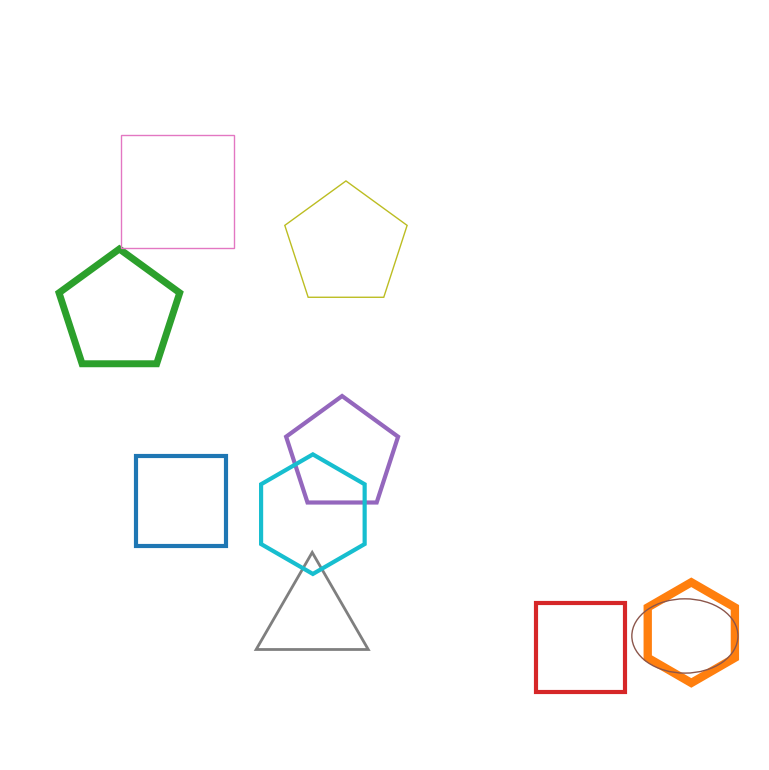[{"shape": "square", "thickness": 1.5, "radius": 0.29, "center": [0.235, 0.349]}, {"shape": "hexagon", "thickness": 3, "radius": 0.33, "center": [0.898, 0.178]}, {"shape": "pentagon", "thickness": 2.5, "radius": 0.41, "center": [0.155, 0.594]}, {"shape": "square", "thickness": 1.5, "radius": 0.29, "center": [0.754, 0.159]}, {"shape": "pentagon", "thickness": 1.5, "radius": 0.38, "center": [0.444, 0.409]}, {"shape": "oval", "thickness": 0.5, "radius": 0.34, "center": [0.889, 0.174]}, {"shape": "square", "thickness": 0.5, "radius": 0.37, "center": [0.23, 0.752]}, {"shape": "triangle", "thickness": 1, "radius": 0.42, "center": [0.405, 0.199]}, {"shape": "pentagon", "thickness": 0.5, "radius": 0.42, "center": [0.449, 0.681]}, {"shape": "hexagon", "thickness": 1.5, "radius": 0.39, "center": [0.406, 0.332]}]